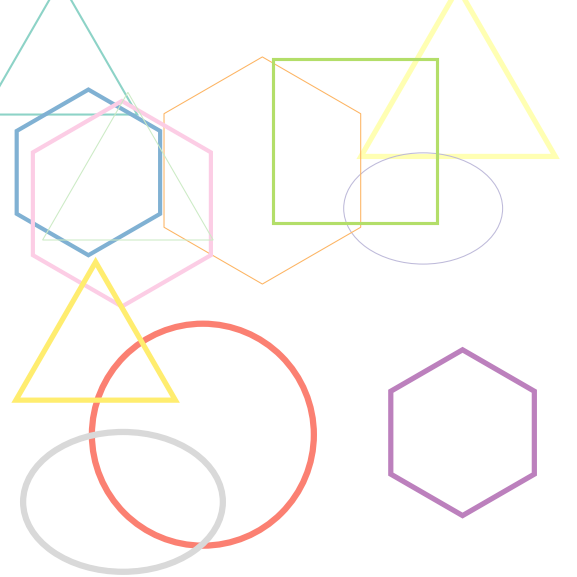[{"shape": "triangle", "thickness": 1, "radius": 0.77, "center": [0.104, 0.878]}, {"shape": "triangle", "thickness": 2.5, "radius": 0.97, "center": [0.793, 0.825]}, {"shape": "oval", "thickness": 0.5, "radius": 0.69, "center": [0.733, 0.638]}, {"shape": "circle", "thickness": 3, "radius": 0.96, "center": [0.351, 0.246]}, {"shape": "hexagon", "thickness": 2, "radius": 0.72, "center": [0.153, 0.701]}, {"shape": "hexagon", "thickness": 0.5, "radius": 0.98, "center": [0.454, 0.704]}, {"shape": "square", "thickness": 1.5, "radius": 0.71, "center": [0.614, 0.755]}, {"shape": "hexagon", "thickness": 2, "radius": 0.89, "center": [0.211, 0.646]}, {"shape": "oval", "thickness": 3, "radius": 0.86, "center": [0.213, 0.13]}, {"shape": "hexagon", "thickness": 2.5, "radius": 0.72, "center": [0.801, 0.25]}, {"shape": "triangle", "thickness": 0.5, "radius": 0.85, "center": [0.221, 0.669]}, {"shape": "triangle", "thickness": 2.5, "radius": 0.8, "center": [0.166, 0.386]}]